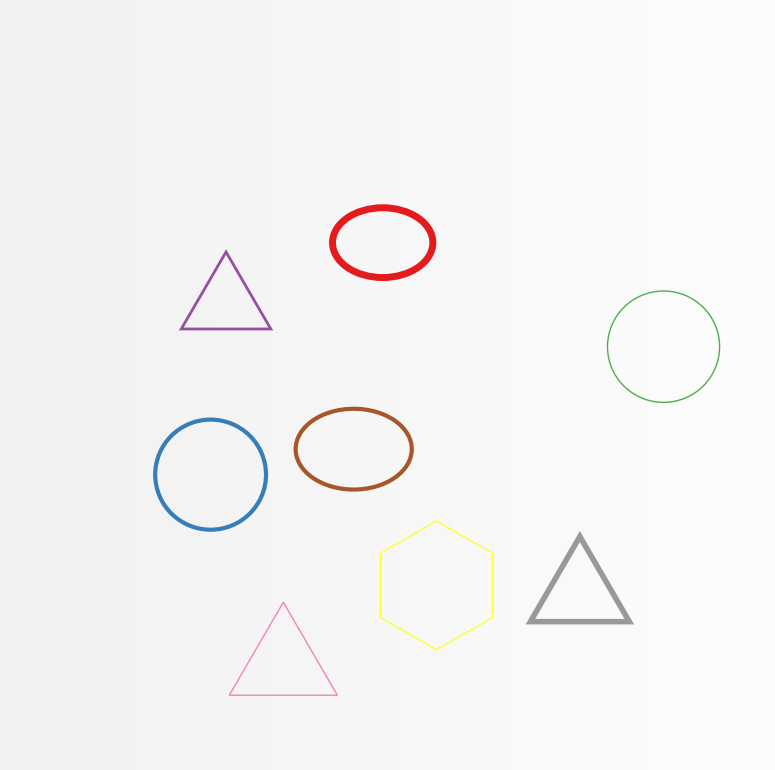[{"shape": "oval", "thickness": 2.5, "radius": 0.32, "center": [0.494, 0.685]}, {"shape": "circle", "thickness": 1.5, "radius": 0.36, "center": [0.272, 0.384]}, {"shape": "circle", "thickness": 0.5, "radius": 0.36, "center": [0.856, 0.55]}, {"shape": "triangle", "thickness": 1, "radius": 0.33, "center": [0.292, 0.606]}, {"shape": "hexagon", "thickness": 0.5, "radius": 0.42, "center": [0.563, 0.24]}, {"shape": "oval", "thickness": 1.5, "radius": 0.37, "center": [0.456, 0.417]}, {"shape": "triangle", "thickness": 0.5, "radius": 0.4, "center": [0.366, 0.137]}, {"shape": "triangle", "thickness": 2, "radius": 0.37, "center": [0.748, 0.23]}]